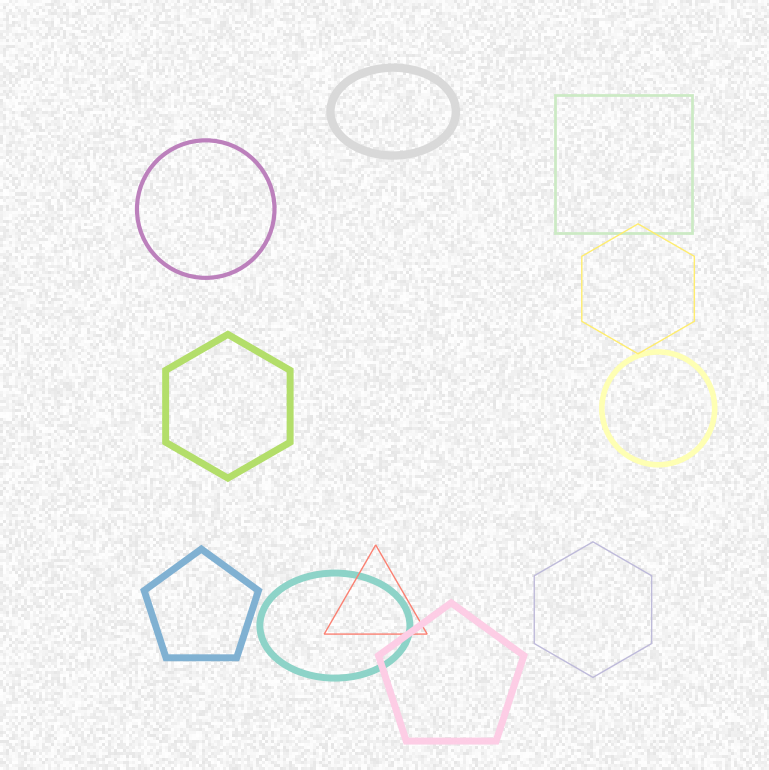[{"shape": "oval", "thickness": 2.5, "radius": 0.49, "center": [0.435, 0.188]}, {"shape": "circle", "thickness": 2, "radius": 0.37, "center": [0.855, 0.47]}, {"shape": "hexagon", "thickness": 0.5, "radius": 0.44, "center": [0.77, 0.208]}, {"shape": "triangle", "thickness": 0.5, "radius": 0.39, "center": [0.488, 0.215]}, {"shape": "pentagon", "thickness": 2.5, "radius": 0.39, "center": [0.261, 0.209]}, {"shape": "hexagon", "thickness": 2.5, "radius": 0.47, "center": [0.296, 0.472]}, {"shape": "pentagon", "thickness": 2.5, "radius": 0.5, "center": [0.586, 0.118]}, {"shape": "oval", "thickness": 3, "radius": 0.41, "center": [0.511, 0.855]}, {"shape": "circle", "thickness": 1.5, "radius": 0.45, "center": [0.267, 0.728]}, {"shape": "square", "thickness": 1, "radius": 0.45, "center": [0.81, 0.787]}, {"shape": "hexagon", "thickness": 0.5, "radius": 0.42, "center": [0.829, 0.625]}]